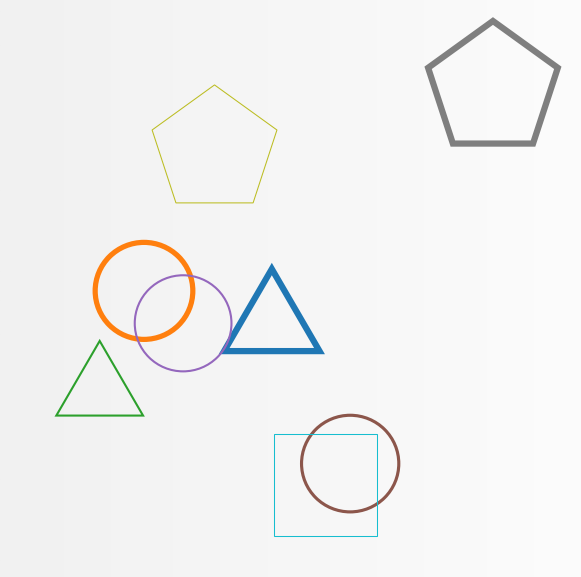[{"shape": "triangle", "thickness": 3, "radius": 0.47, "center": [0.468, 0.439]}, {"shape": "circle", "thickness": 2.5, "radius": 0.42, "center": [0.248, 0.495]}, {"shape": "triangle", "thickness": 1, "radius": 0.43, "center": [0.172, 0.323]}, {"shape": "circle", "thickness": 1, "radius": 0.42, "center": [0.315, 0.439]}, {"shape": "circle", "thickness": 1.5, "radius": 0.42, "center": [0.602, 0.196]}, {"shape": "pentagon", "thickness": 3, "radius": 0.59, "center": [0.848, 0.845]}, {"shape": "pentagon", "thickness": 0.5, "radius": 0.56, "center": [0.369, 0.739]}, {"shape": "square", "thickness": 0.5, "radius": 0.44, "center": [0.559, 0.159]}]